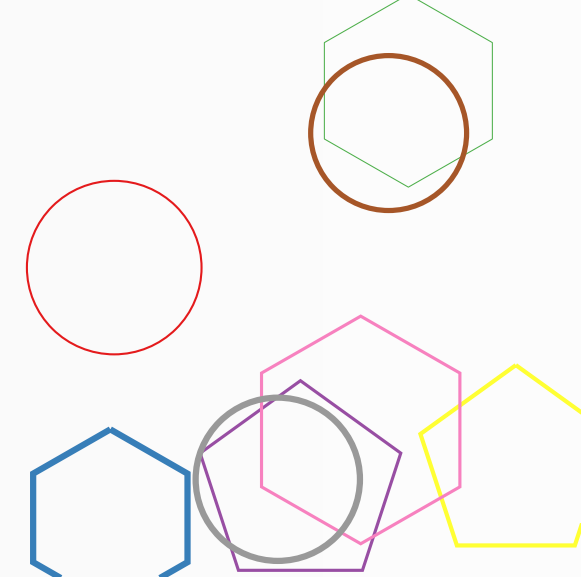[{"shape": "circle", "thickness": 1, "radius": 0.75, "center": [0.197, 0.536]}, {"shape": "hexagon", "thickness": 3, "radius": 0.77, "center": [0.19, 0.102]}, {"shape": "hexagon", "thickness": 0.5, "radius": 0.83, "center": [0.703, 0.842]}, {"shape": "pentagon", "thickness": 1.5, "radius": 0.91, "center": [0.517, 0.158]}, {"shape": "pentagon", "thickness": 2, "radius": 0.86, "center": [0.887, 0.194]}, {"shape": "circle", "thickness": 2.5, "radius": 0.67, "center": [0.669, 0.769]}, {"shape": "hexagon", "thickness": 1.5, "radius": 0.99, "center": [0.621, 0.255]}, {"shape": "circle", "thickness": 3, "radius": 0.71, "center": [0.478, 0.169]}]